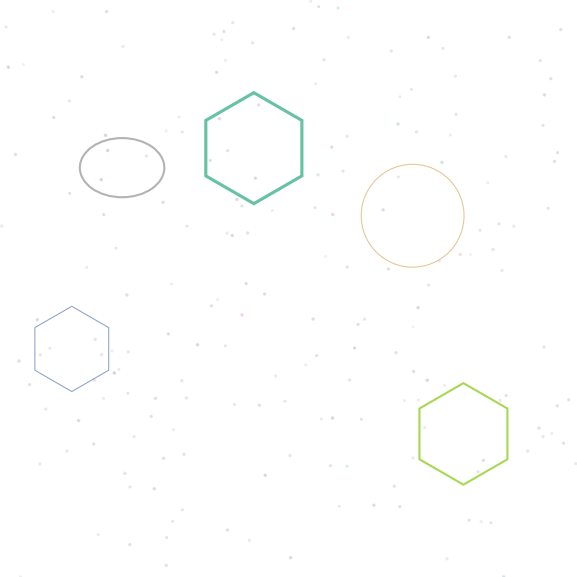[{"shape": "hexagon", "thickness": 1.5, "radius": 0.48, "center": [0.44, 0.743]}, {"shape": "hexagon", "thickness": 0.5, "radius": 0.37, "center": [0.124, 0.395]}, {"shape": "hexagon", "thickness": 1, "radius": 0.44, "center": [0.802, 0.248]}, {"shape": "circle", "thickness": 0.5, "radius": 0.45, "center": [0.715, 0.626]}, {"shape": "oval", "thickness": 1, "radius": 0.37, "center": [0.211, 0.709]}]